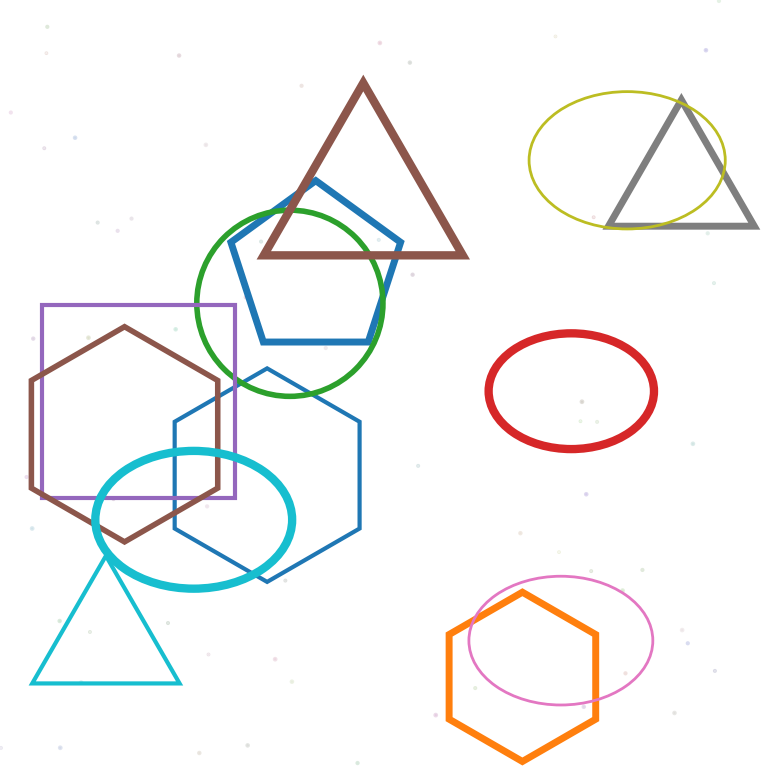[{"shape": "pentagon", "thickness": 2.5, "radius": 0.58, "center": [0.41, 0.65]}, {"shape": "hexagon", "thickness": 1.5, "radius": 0.69, "center": [0.347, 0.383]}, {"shape": "hexagon", "thickness": 2.5, "radius": 0.55, "center": [0.678, 0.121]}, {"shape": "circle", "thickness": 2, "radius": 0.6, "center": [0.376, 0.606]}, {"shape": "oval", "thickness": 3, "radius": 0.54, "center": [0.742, 0.492]}, {"shape": "square", "thickness": 1.5, "radius": 0.63, "center": [0.18, 0.478]}, {"shape": "hexagon", "thickness": 2, "radius": 0.7, "center": [0.162, 0.436]}, {"shape": "triangle", "thickness": 3, "radius": 0.75, "center": [0.472, 0.743]}, {"shape": "oval", "thickness": 1, "radius": 0.6, "center": [0.728, 0.168]}, {"shape": "triangle", "thickness": 2.5, "radius": 0.55, "center": [0.885, 0.761]}, {"shape": "oval", "thickness": 1, "radius": 0.64, "center": [0.815, 0.792]}, {"shape": "triangle", "thickness": 1.5, "radius": 0.55, "center": [0.138, 0.168]}, {"shape": "oval", "thickness": 3, "radius": 0.64, "center": [0.252, 0.325]}]